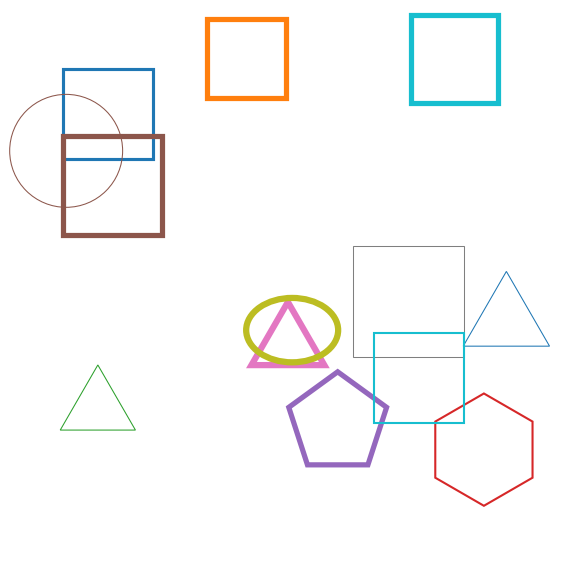[{"shape": "square", "thickness": 1.5, "radius": 0.39, "center": [0.188, 0.802]}, {"shape": "triangle", "thickness": 0.5, "radius": 0.43, "center": [0.877, 0.443]}, {"shape": "square", "thickness": 2.5, "radius": 0.34, "center": [0.426, 0.899]}, {"shape": "triangle", "thickness": 0.5, "radius": 0.38, "center": [0.169, 0.292]}, {"shape": "hexagon", "thickness": 1, "radius": 0.49, "center": [0.838, 0.221]}, {"shape": "pentagon", "thickness": 2.5, "radius": 0.45, "center": [0.585, 0.266]}, {"shape": "square", "thickness": 2.5, "radius": 0.43, "center": [0.195, 0.678]}, {"shape": "circle", "thickness": 0.5, "radius": 0.49, "center": [0.115, 0.738]}, {"shape": "triangle", "thickness": 3, "radius": 0.36, "center": [0.499, 0.403]}, {"shape": "square", "thickness": 0.5, "radius": 0.48, "center": [0.707, 0.477]}, {"shape": "oval", "thickness": 3, "radius": 0.4, "center": [0.506, 0.427]}, {"shape": "square", "thickness": 2.5, "radius": 0.38, "center": [0.787, 0.897]}, {"shape": "square", "thickness": 1, "radius": 0.39, "center": [0.726, 0.344]}]